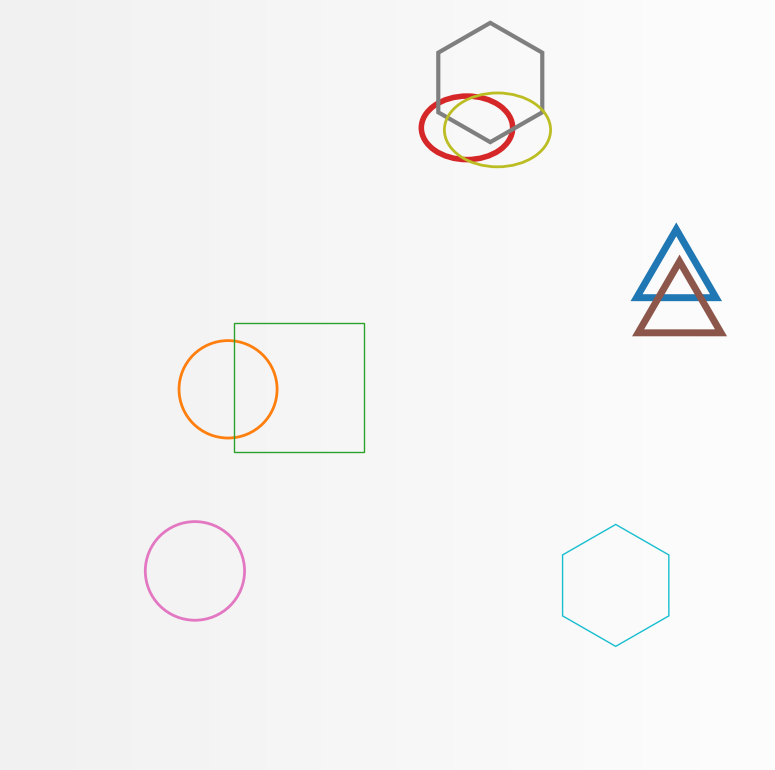[{"shape": "triangle", "thickness": 2.5, "radius": 0.3, "center": [0.873, 0.643]}, {"shape": "circle", "thickness": 1, "radius": 0.32, "center": [0.294, 0.494]}, {"shape": "square", "thickness": 0.5, "radius": 0.42, "center": [0.386, 0.497]}, {"shape": "oval", "thickness": 2, "radius": 0.29, "center": [0.603, 0.834]}, {"shape": "triangle", "thickness": 2.5, "radius": 0.31, "center": [0.877, 0.599]}, {"shape": "circle", "thickness": 1, "radius": 0.32, "center": [0.252, 0.259]}, {"shape": "hexagon", "thickness": 1.5, "radius": 0.39, "center": [0.633, 0.893]}, {"shape": "oval", "thickness": 1, "radius": 0.34, "center": [0.642, 0.831]}, {"shape": "hexagon", "thickness": 0.5, "radius": 0.4, "center": [0.794, 0.24]}]